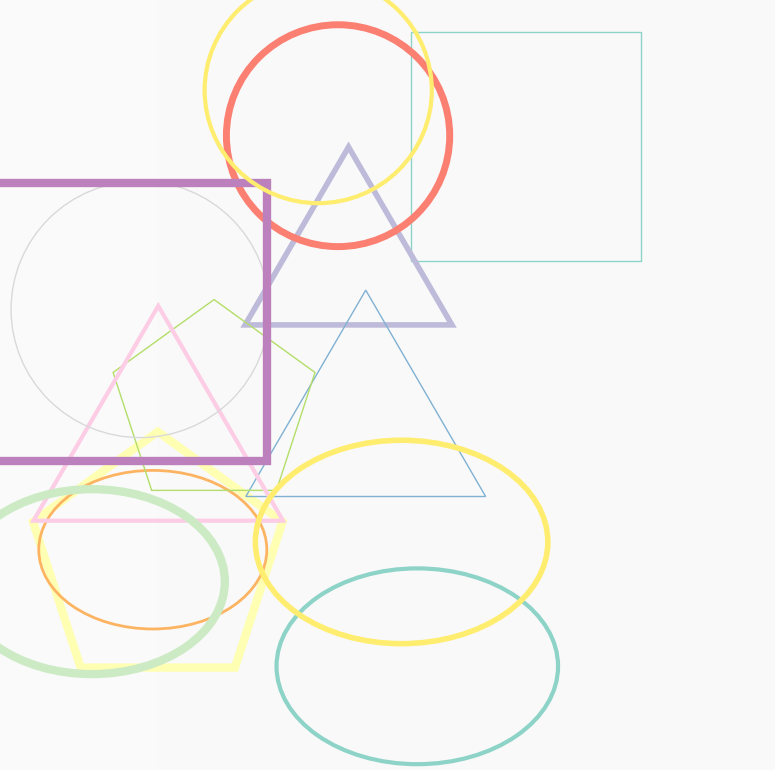[{"shape": "oval", "thickness": 1.5, "radius": 0.91, "center": [0.538, 0.135]}, {"shape": "square", "thickness": 0.5, "radius": 0.74, "center": [0.679, 0.81]}, {"shape": "pentagon", "thickness": 3, "radius": 0.85, "center": [0.204, 0.27]}, {"shape": "triangle", "thickness": 2, "radius": 0.77, "center": [0.45, 0.655]}, {"shape": "circle", "thickness": 2.5, "radius": 0.72, "center": [0.436, 0.824]}, {"shape": "triangle", "thickness": 0.5, "radius": 0.89, "center": [0.472, 0.445]}, {"shape": "oval", "thickness": 1, "radius": 0.74, "center": [0.197, 0.286]}, {"shape": "pentagon", "thickness": 0.5, "radius": 0.68, "center": [0.276, 0.474]}, {"shape": "triangle", "thickness": 1.5, "radius": 0.93, "center": [0.204, 0.417]}, {"shape": "circle", "thickness": 0.5, "radius": 0.83, "center": [0.181, 0.598]}, {"shape": "square", "thickness": 3, "radius": 0.9, "center": [0.164, 0.582]}, {"shape": "oval", "thickness": 3, "radius": 0.86, "center": [0.119, 0.245]}, {"shape": "circle", "thickness": 1.5, "radius": 0.73, "center": [0.411, 0.883]}, {"shape": "oval", "thickness": 2, "radius": 0.94, "center": [0.518, 0.296]}]